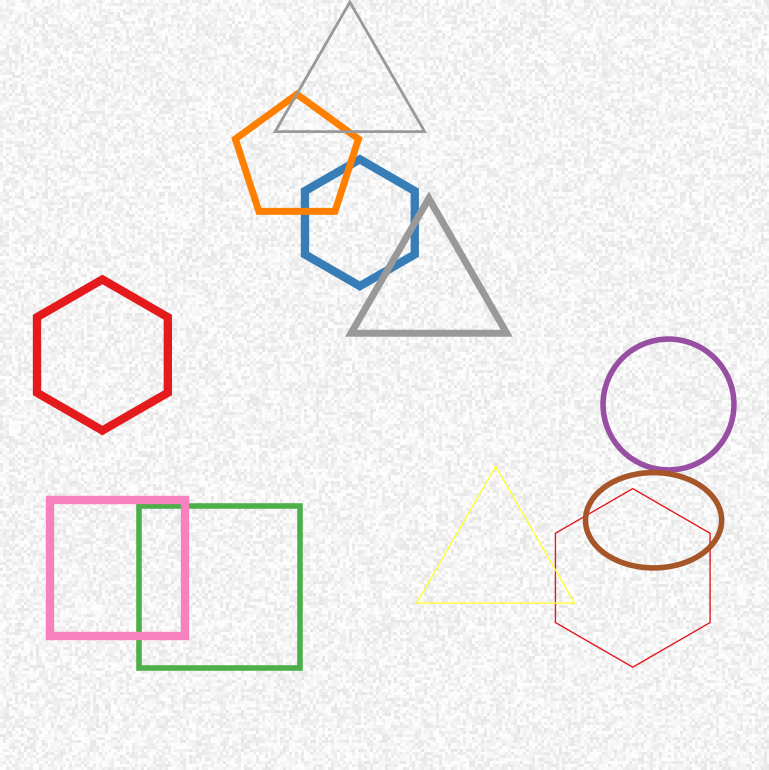[{"shape": "hexagon", "thickness": 3, "radius": 0.49, "center": [0.133, 0.539]}, {"shape": "hexagon", "thickness": 0.5, "radius": 0.58, "center": [0.822, 0.249]}, {"shape": "hexagon", "thickness": 3, "radius": 0.41, "center": [0.467, 0.711]}, {"shape": "square", "thickness": 2, "radius": 0.52, "center": [0.285, 0.238]}, {"shape": "circle", "thickness": 2, "radius": 0.42, "center": [0.868, 0.475]}, {"shape": "pentagon", "thickness": 2.5, "radius": 0.42, "center": [0.386, 0.794]}, {"shape": "triangle", "thickness": 0.5, "radius": 0.59, "center": [0.644, 0.276]}, {"shape": "oval", "thickness": 2, "radius": 0.44, "center": [0.849, 0.324]}, {"shape": "square", "thickness": 3, "radius": 0.44, "center": [0.153, 0.262]}, {"shape": "triangle", "thickness": 2.5, "radius": 0.58, "center": [0.557, 0.626]}, {"shape": "triangle", "thickness": 1, "radius": 0.56, "center": [0.454, 0.885]}]